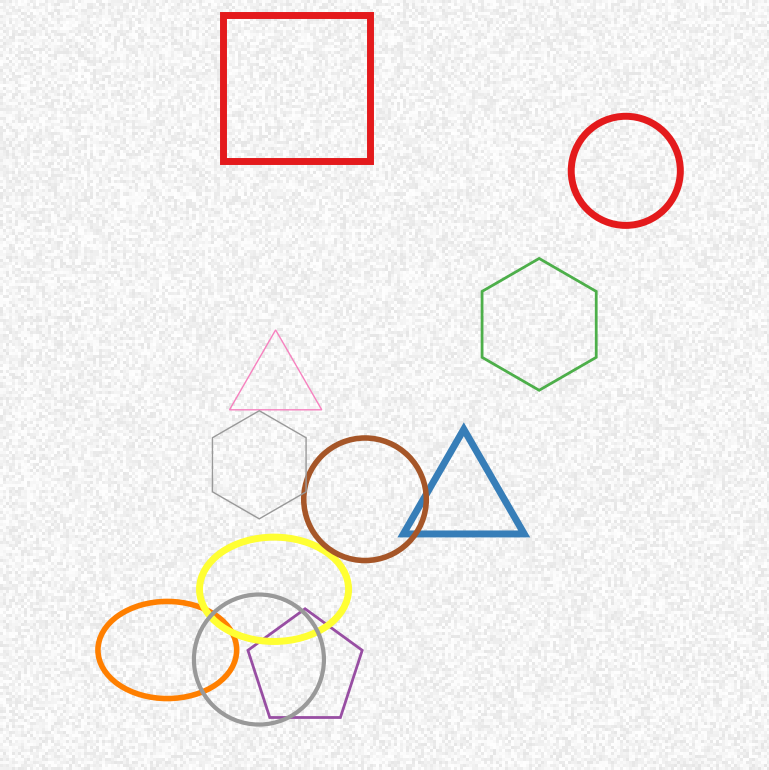[{"shape": "square", "thickness": 2.5, "radius": 0.47, "center": [0.385, 0.886]}, {"shape": "circle", "thickness": 2.5, "radius": 0.35, "center": [0.813, 0.778]}, {"shape": "triangle", "thickness": 2.5, "radius": 0.45, "center": [0.602, 0.352]}, {"shape": "hexagon", "thickness": 1, "radius": 0.43, "center": [0.7, 0.579]}, {"shape": "pentagon", "thickness": 1, "radius": 0.39, "center": [0.396, 0.131]}, {"shape": "oval", "thickness": 2, "radius": 0.45, "center": [0.217, 0.156]}, {"shape": "oval", "thickness": 2.5, "radius": 0.48, "center": [0.356, 0.235]}, {"shape": "circle", "thickness": 2, "radius": 0.4, "center": [0.474, 0.352]}, {"shape": "triangle", "thickness": 0.5, "radius": 0.35, "center": [0.358, 0.502]}, {"shape": "hexagon", "thickness": 0.5, "radius": 0.35, "center": [0.337, 0.396]}, {"shape": "circle", "thickness": 1.5, "radius": 0.42, "center": [0.336, 0.143]}]